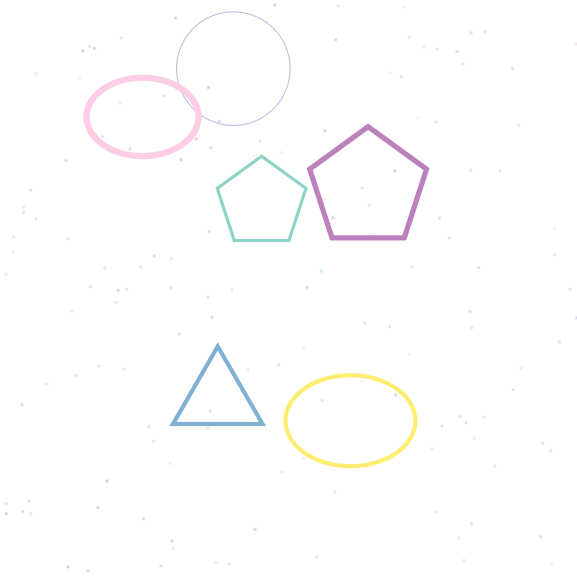[{"shape": "pentagon", "thickness": 1.5, "radius": 0.4, "center": [0.453, 0.648]}, {"shape": "circle", "thickness": 0.5, "radius": 0.49, "center": [0.404, 0.88]}, {"shape": "triangle", "thickness": 2, "radius": 0.45, "center": [0.377, 0.31]}, {"shape": "oval", "thickness": 3, "radius": 0.48, "center": [0.247, 0.797]}, {"shape": "pentagon", "thickness": 2.5, "radius": 0.53, "center": [0.637, 0.673]}, {"shape": "oval", "thickness": 2, "radius": 0.56, "center": [0.607, 0.271]}]